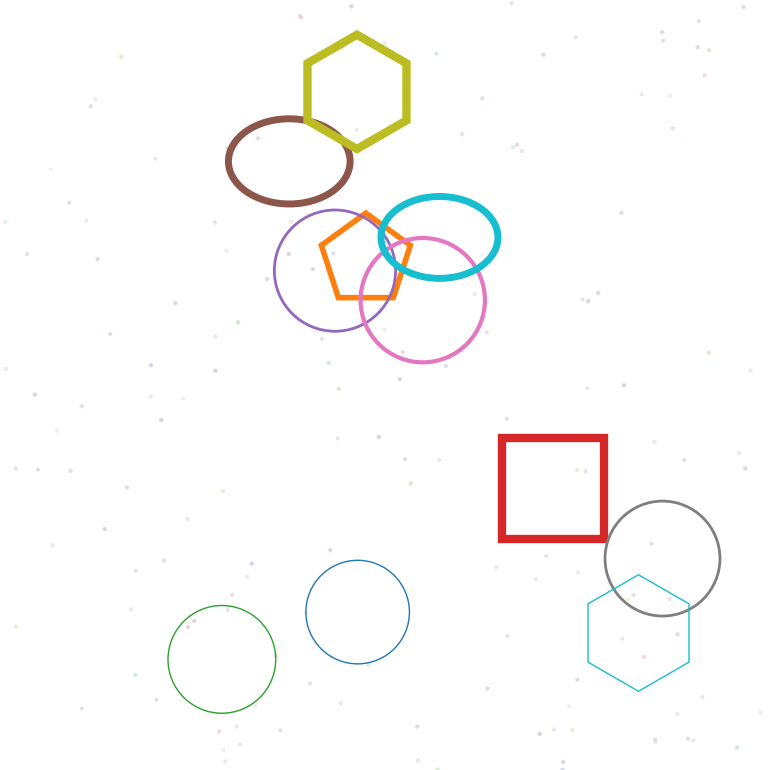[{"shape": "circle", "thickness": 0.5, "radius": 0.34, "center": [0.464, 0.205]}, {"shape": "pentagon", "thickness": 2, "radius": 0.3, "center": [0.475, 0.663]}, {"shape": "circle", "thickness": 0.5, "radius": 0.35, "center": [0.288, 0.144]}, {"shape": "square", "thickness": 3, "radius": 0.33, "center": [0.718, 0.366]}, {"shape": "circle", "thickness": 1, "radius": 0.39, "center": [0.435, 0.649]}, {"shape": "oval", "thickness": 2.5, "radius": 0.4, "center": [0.376, 0.79]}, {"shape": "circle", "thickness": 1.5, "radius": 0.4, "center": [0.549, 0.61]}, {"shape": "circle", "thickness": 1, "radius": 0.37, "center": [0.86, 0.275]}, {"shape": "hexagon", "thickness": 3, "radius": 0.37, "center": [0.464, 0.881]}, {"shape": "hexagon", "thickness": 0.5, "radius": 0.38, "center": [0.829, 0.178]}, {"shape": "oval", "thickness": 2.5, "radius": 0.38, "center": [0.571, 0.692]}]